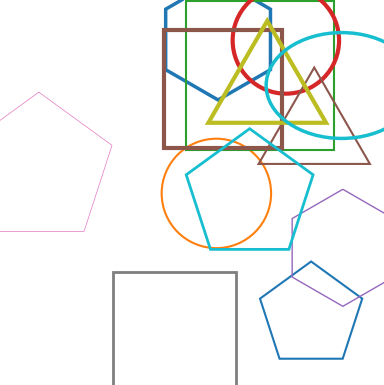[{"shape": "hexagon", "thickness": 2.5, "radius": 0.79, "center": [0.566, 0.898]}, {"shape": "pentagon", "thickness": 1.5, "radius": 0.7, "center": [0.808, 0.181]}, {"shape": "circle", "thickness": 1.5, "radius": 0.71, "center": [0.562, 0.498]}, {"shape": "square", "thickness": 1.5, "radius": 0.96, "center": [0.675, 0.803]}, {"shape": "circle", "thickness": 3, "radius": 0.69, "center": [0.742, 0.895]}, {"shape": "hexagon", "thickness": 1, "radius": 0.76, "center": [0.891, 0.356]}, {"shape": "square", "thickness": 3, "radius": 0.76, "center": [0.58, 0.769]}, {"shape": "triangle", "thickness": 1.5, "radius": 0.83, "center": [0.816, 0.658]}, {"shape": "pentagon", "thickness": 0.5, "radius": 1.0, "center": [0.101, 0.561]}, {"shape": "square", "thickness": 2, "radius": 0.8, "center": [0.453, 0.135]}, {"shape": "triangle", "thickness": 3, "radius": 0.88, "center": [0.694, 0.769]}, {"shape": "pentagon", "thickness": 2, "radius": 0.87, "center": [0.648, 0.492]}, {"shape": "oval", "thickness": 2.5, "radius": 0.98, "center": [0.888, 0.778]}]